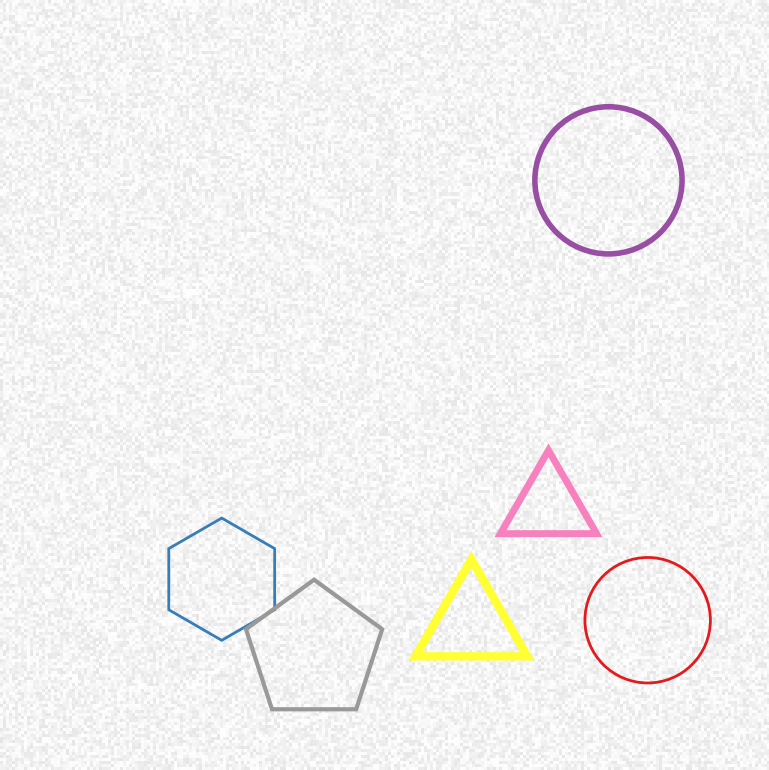[{"shape": "circle", "thickness": 1, "radius": 0.41, "center": [0.841, 0.195]}, {"shape": "hexagon", "thickness": 1, "radius": 0.4, "center": [0.288, 0.248]}, {"shape": "circle", "thickness": 2, "radius": 0.48, "center": [0.79, 0.766]}, {"shape": "triangle", "thickness": 3, "radius": 0.42, "center": [0.612, 0.19]}, {"shape": "triangle", "thickness": 2.5, "radius": 0.36, "center": [0.712, 0.343]}, {"shape": "pentagon", "thickness": 1.5, "radius": 0.47, "center": [0.408, 0.154]}]